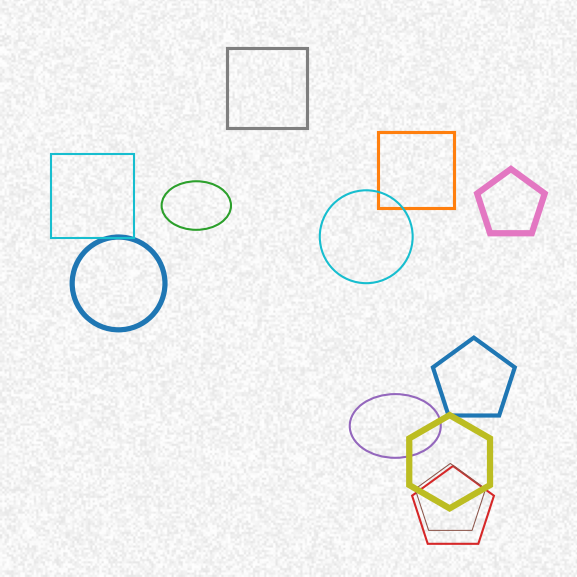[{"shape": "pentagon", "thickness": 2, "radius": 0.37, "center": [0.821, 0.34]}, {"shape": "circle", "thickness": 2.5, "radius": 0.4, "center": [0.205, 0.508]}, {"shape": "square", "thickness": 1.5, "radius": 0.33, "center": [0.72, 0.705]}, {"shape": "oval", "thickness": 1, "radius": 0.3, "center": [0.34, 0.643]}, {"shape": "pentagon", "thickness": 1, "radius": 0.37, "center": [0.784, 0.118]}, {"shape": "oval", "thickness": 1, "radius": 0.39, "center": [0.684, 0.262]}, {"shape": "pentagon", "thickness": 0.5, "radius": 0.32, "center": [0.78, 0.133]}, {"shape": "pentagon", "thickness": 3, "radius": 0.31, "center": [0.885, 0.645]}, {"shape": "square", "thickness": 1.5, "radius": 0.35, "center": [0.462, 0.846]}, {"shape": "hexagon", "thickness": 3, "radius": 0.4, "center": [0.779, 0.2]}, {"shape": "square", "thickness": 1, "radius": 0.36, "center": [0.16, 0.66]}, {"shape": "circle", "thickness": 1, "radius": 0.4, "center": [0.634, 0.589]}]